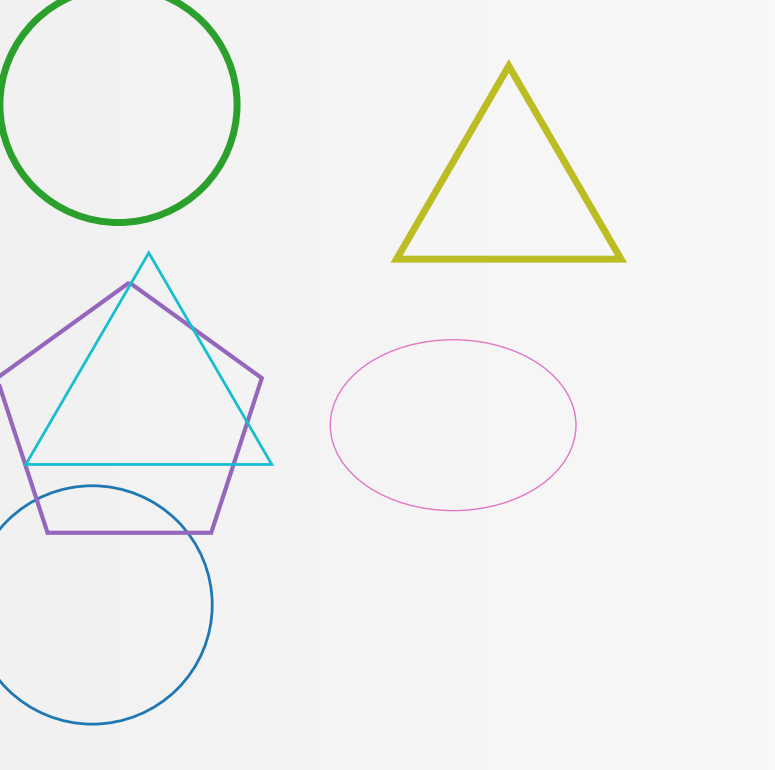[{"shape": "circle", "thickness": 1, "radius": 0.77, "center": [0.119, 0.214]}, {"shape": "circle", "thickness": 2.5, "radius": 0.77, "center": [0.153, 0.864]}, {"shape": "pentagon", "thickness": 1.5, "radius": 0.9, "center": [0.167, 0.453]}, {"shape": "oval", "thickness": 0.5, "radius": 0.79, "center": [0.585, 0.448]}, {"shape": "triangle", "thickness": 2.5, "radius": 0.84, "center": [0.657, 0.747]}, {"shape": "triangle", "thickness": 1, "radius": 0.92, "center": [0.192, 0.488]}]